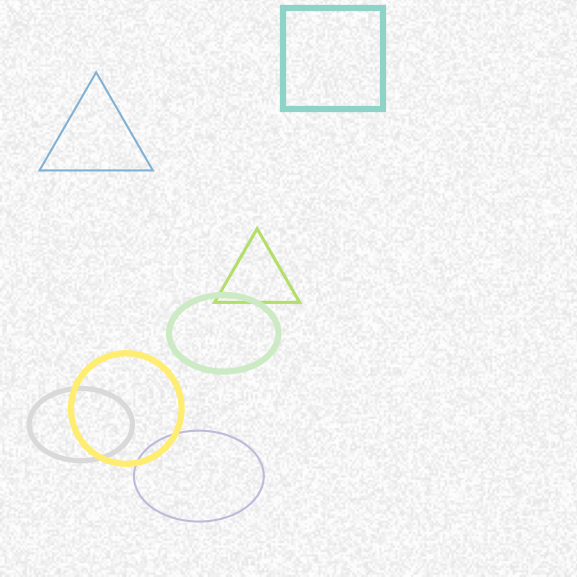[{"shape": "square", "thickness": 3, "radius": 0.43, "center": [0.576, 0.898]}, {"shape": "oval", "thickness": 1, "radius": 0.56, "center": [0.344, 0.175]}, {"shape": "triangle", "thickness": 1, "radius": 0.57, "center": [0.166, 0.761]}, {"shape": "triangle", "thickness": 1.5, "radius": 0.43, "center": [0.445, 0.518]}, {"shape": "oval", "thickness": 2.5, "radius": 0.45, "center": [0.14, 0.264]}, {"shape": "oval", "thickness": 3, "radius": 0.47, "center": [0.387, 0.422]}, {"shape": "circle", "thickness": 3, "radius": 0.48, "center": [0.219, 0.292]}]